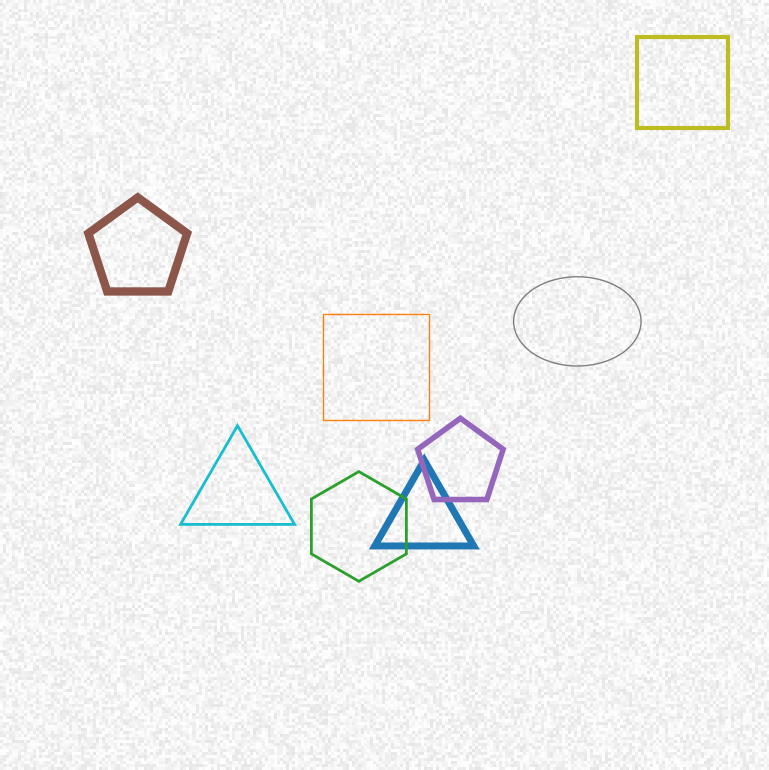[{"shape": "triangle", "thickness": 2.5, "radius": 0.37, "center": [0.551, 0.328]}, {"shape": "square", "thickness": 0.5, "radius": 0.34, "center": [0.488, 0.523]}, {"shape": "hexagon", "thickness": 1, "radius": 0.36, "center": [0.466, 0.316]}, {"shape": "pentagon", "thickness": 2, "radius": 0.29, "center": [0.598, 0.398]}, {"shape": "pentagon", "thickness": 3, "radius": 0.34, "center": [0.179, 0.676]}, {"shape": "oval", "thickness": 0.5, "radius": 0.41, "center": [0.75, 0.583]}, {"shape": "square", "thickness": 1.5, "radius": 0.29, "center": [0.886, 0.893]}, {"shape": "triangle", "thickness": 1, "radius": 0.43, "center": [0.308, 0.362]}]